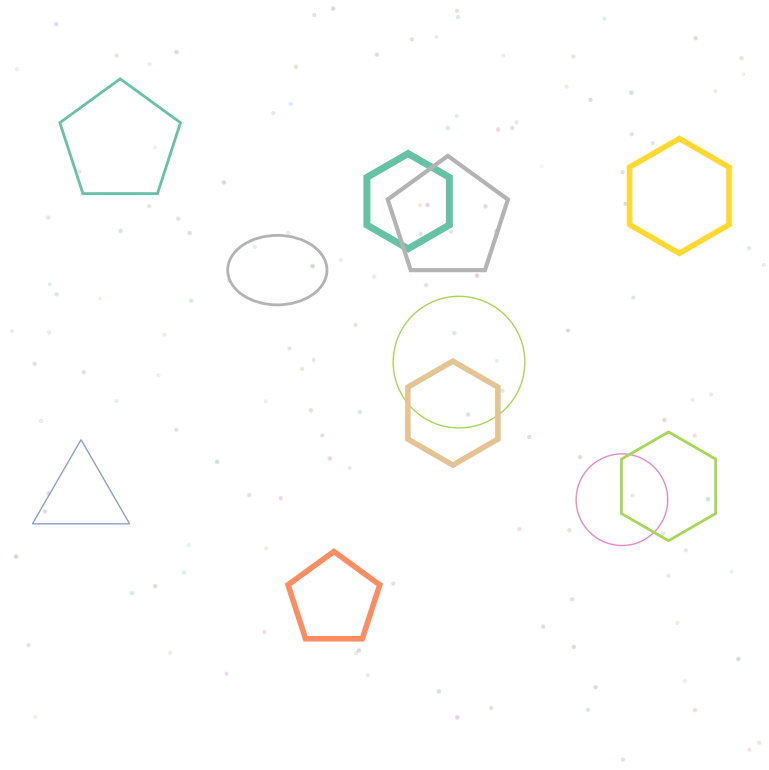[{"shape": "pentagon", "thickness": 1, "radius": 0.41, "center": [0.156, 0.815]}, {"shape": "hexagon", "thickness": 2.5, "radius": 0.31, "center": [0.53, 0.739]}, {"shape": "pentagon", "thickness": 2, "radius": 0.31, "center": [0.434, 0.221]}, {"shape": "triangle", "thickness": 0.5, "radius": 0.36, "center": [0.105, 0.356]}, {"shape": "circle", "thickness": 0.5, "radius": 0.3, "center": [0.808, 0.351]}, {"shape": "hexagon", "thickness": 1, "radius": 0.35, "center": [0.868, 0.368]}, {"shape": "circle", "thickness": 0.5, "radius": 0.43, "center": [0.596, 0.53]}, {"shape": "hexagon", "thickness": 2, "radius": 0.37, "center": [0.882, 0.746]}, {"shape": "hexagon", "thickness": 2, "radius": 0.34, "center": [0.588, 0.463]}, {"shape": "pentagon", "thickness": 1.5, "radius": 0.41, "center": [0.582, 0.716]}, {"shape": "oval", "thickness": 1, "radius": 0.32, "center": [0.36, 0.649]}]